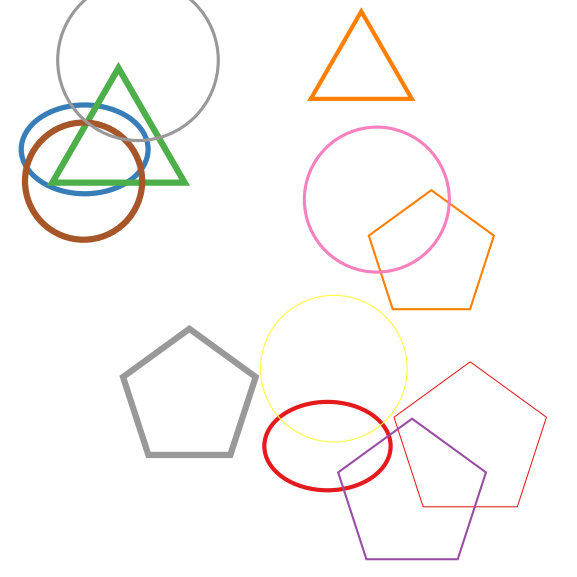[{"shape": "pentagon", "thickness": 0.5, "radius": 0.69, "center": [0.814, 0.234]}, {"shape": "oval", "thickness": 2, "radius": 0.55, "center": [0.567, 0.227]}, {"shape": "oval", "thickness": 2.5, "radius": 0.55, "center": [0.147, 0.741]}, {"shape": "triangle", "thickness": 3, "radius": 0.66, "center": [0.205, 0.749]}, {"shape": "pentagon", "thickness": 1, "radius": 0.67, "center": [0.714, 0.14]}, {"shape": "pentagon", "thickness": 1, "radius": 0.57, "center": [0.747, 0.556]}, {"shape": "triangle", "thickness": 2, "radius": 0.5, "center": [0.626, 0.878]}, {"shape": "circle", "thickness": 0.5, "radius": 0.63, "center": [0.578, 0.361]}, {"shape": "circle", "thickness": 3, "radius": 0.51, "center": [0.145, 0.685]}, {"shape": "circle", "thickness": 1.5, "radius": 0.63, "center": [0.653, 0.654]}, {"shape": "circle", "thickness": 1.5, "radius": 0.7, "center": [0.239, 0.895]}, {"shape": "pentagon", "thickness": 3, "radius": 0.6, "center": [0.328, 0.309]}]